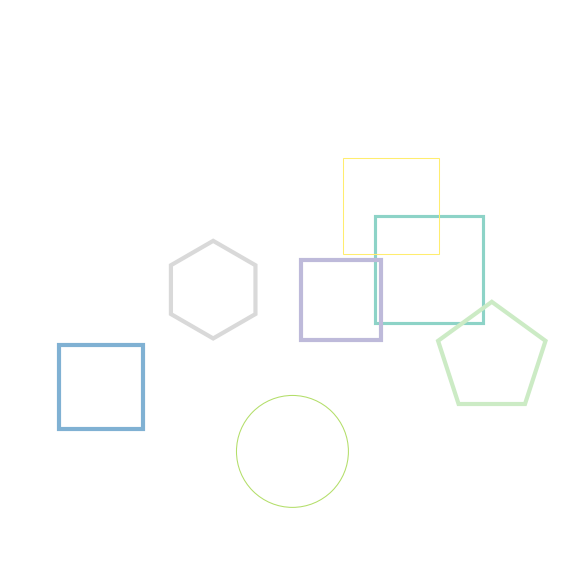[{"shape": "square", "thickness": 1.5, "radius": 0.47, "center": [0.743, 0.533]}, {"shape": "square", "thickness": 2, "radius": 0.34, "center": [0.59, 0.48]}, {"shape": "square", "thickness": 2, "radius": 0.36, "center": [0.175, 0.329]}, {"shape": "circle", "thickness": 0.5, "radius": 0.48, "center": [0.506, 0.217]}, {"shape": "hexagon", "thickness": 2, "radius": 0.42, "center": [0.369, 0.498]}, {"shape": "pentagon", "thickness": 2, "radius": 0.49, "center": [0.852, 0.379]}, {"shape": "square", "thickness": 0.5, "radius": 0.42, "center": [0.677, 0.642]}]